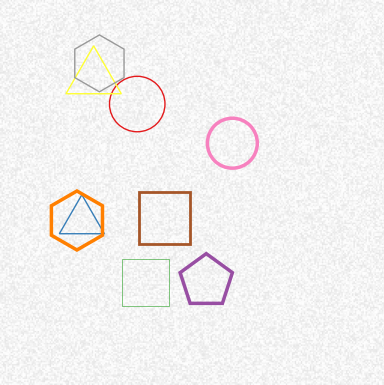[{"shape": "circle", "thickness": 1, "radius": 0.36, "center": [0.356, 0.73]}, {"shape": "triangle", "thickness": 1, "radius": 0.34, "center": [0.213, 0.427]}, {"shape": "square", "thickness": 0.5, "radius": 0.31, "center": [0.377, 0.266]}, {"shape": "pentagon", "thickness": 2.5, "radius": 0.36, "center": [0.536, 0.27]}, {"shape": "hexagon", "thickness": 2.5, "radius": 0.38, "center": [0.2, 0.427]}, {"shape": "triangle", "thickness": 1, "radius": 0.41, "center": [0.243, 0.798]}, {"shape": "square", "thickness": 2, "radius": 0.33, "center": [0.428, 0.434]}, {"shape": "circle", "thickness": 2.5, "radius": 0.32, "center": [0.604, 0.628]}, {"shape": "hexagon", "thickness": 1, "radius": 0.37, "center": [0.258, 0.835]}]